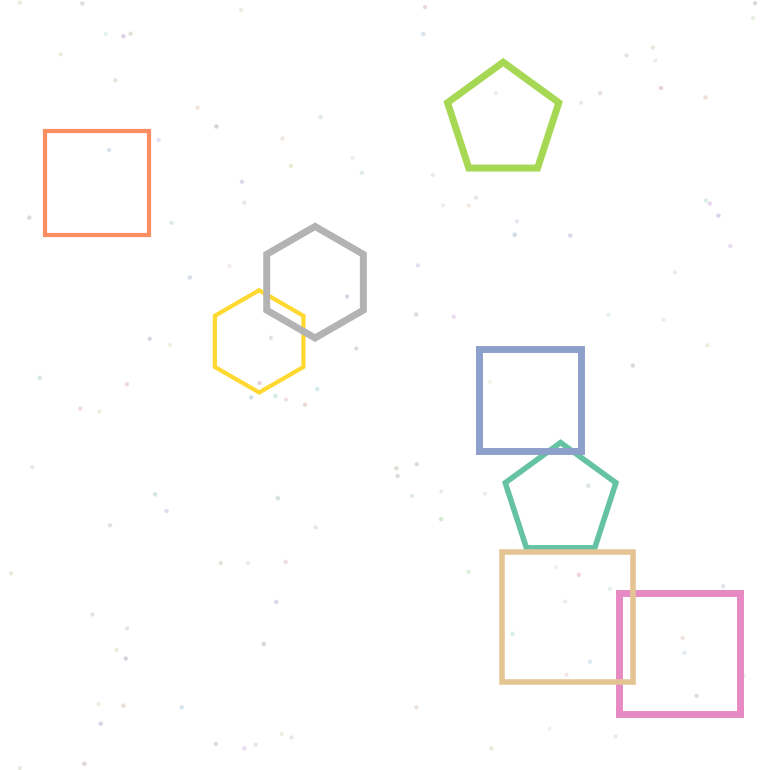[{"shape": "pentagon", "thickness": 2, "radius": 0.38, "center": [0.728, 0.35]}, {"shape": "square", "thickness": 1.5, "radius": 0.34, "center": [0.126, 0.762]}, {"shape": "square", "thickness": 2.5, "radius": 0.33, "center": [0.688, 0.48]}, {"shape": "square", "thickness": 2.5, "radius": 0.39, "center": [0.882, 0.151]}, {"shape": "pentagon", "thickness": 2.5, "radius": 0.38, "center": [0.653, 0.843]}, {"shape": "hexagon", "thickness": 1.5, "radius": 0.33, "center": [0.337, 0.557]}, {"shape": "square", "thickness": 2, "radius": 0.42, "center": [0.737, 0.198]}, {"shape": "hexagon", "thickness": 2.5, "radius": 0.36, "center": [0.409, 0.633]}]